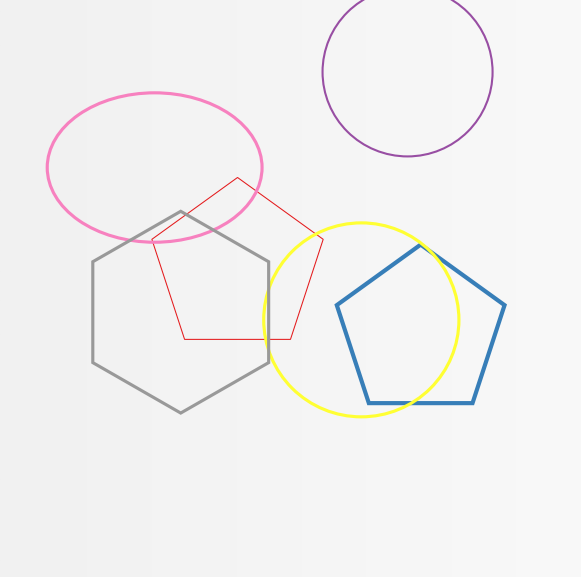[{"shape": "pentagon", "thickness": 0.5, "radius": 0.77, "center": [0.409, 0.537]}, {"shape": "pentagon", "thickness": 2, "radius": 0.76, "center": [0.724, 0.424]}, {"shape": "circle", "thickness": 1, "radius": 0.73, "center": [0.701, 0.875]}, {"shape": "circle", "thickness": 1.5, "radius": 0.84, "center": [0.622, 0.445]}, {"shape": "oval", "thickness": 1.5, "radius": 0.92, "center": [0.266, 0.709]}, {"shape": "hexagon", "thickness": 1.5, "radius": 0.87, "center": [0.311, 0.459]}]